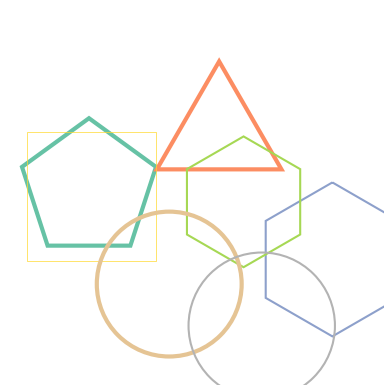[{"shape": "pentagon", "thickness": 3, "radius": 0.91, "center": [0.231, 0.51]}, {"shape": "triangle", "thickness": 3, "radius": 0.93, "center": [0.569, 0.654]}, {"shape": "hexagon", "thickness": 1.5, "radius": 1.0, "center": [0.863, 0.326]}, {"shape": "hexagon", "thickness": 1.5, "radius": 0.85, "center": [0.633, 0.476]}, {"shape": "square", "thickness": 0.5, "radius": 0.84, "center": [0.237, 0.491]}, {"shape": "circle", "thickness": 3, "radius": 0.94, "center": [0.44, 0.262]}, {"shape": "circle", "thickness": 1.5, "radius": 0.95, "center": [0.68, 0.154]}]